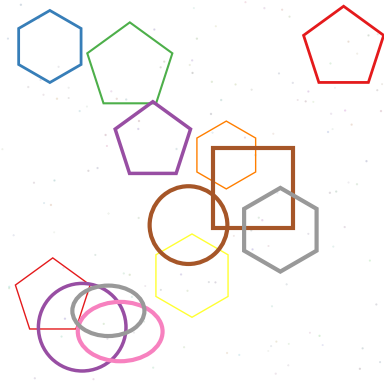[{"shape": "pentagon", "thickness": 1, "radius": 0.51, "center": [0.137, 0.228]}, {"shape": "pentagon", "thickness": 2, "radius": 0.55, "center": [0.893, 0.874]}, {"shape": "hexagon", "thickness": 2, "radius": 0.47, "center": [0.13, 0.879]}, {"shape": "pentagon", "thickness": 1.5, "radius": 0.58, "center": [0.337, 0.826]}, {"shape": "circle", "thickness": 2.5, "radius": 0.57, "center": [0.213, 0.15]}, {"shape": "pentagon", "thickness": 2.5, "radius": 0.51, "center": [0.397, 0.633]}, {"shape": "hexagon", "thickness": 1, "radius": 0.44, "center": [0.588, 0.597]}, {"shape": "hexagon", "thickness": 1, "radius": 0.54, "center": [0.499, 0.284]}, {"shape": "circle", "thickness": 3, "radius": 0.5, "center": [0.49, 0.415]}, {"shape": "square", "thickness": 3, "radius": 0.51, "center": [0.657, 0.512]}, {"shape": "oval", "thickness": 3, "radius": 0.55, "center": [0.312, 0.139]}, {"shape": "oval", "thickness": 3, "radius": 0.47, "center": [0.282, 0.193]}, {"shape": "hexagon", "thickness": 3, "radius": 0.54, "center": [0.728, 0.403]}]